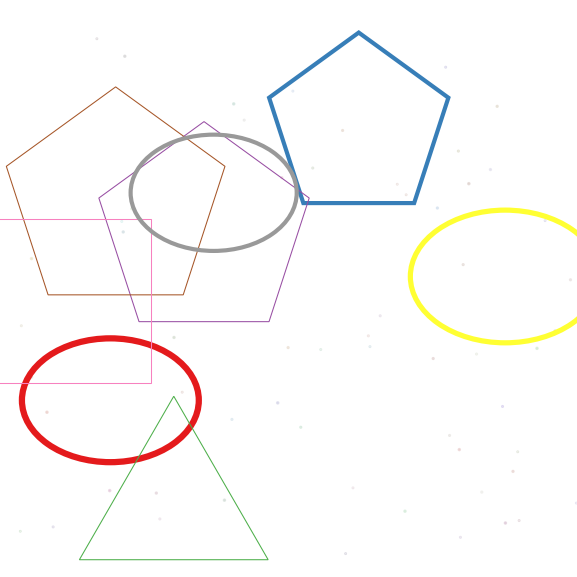[{"shape": "oval", "thickness": 3, "radius": 0.77, "center": [0.191, 0.306]}, {"shape": "pentagon", "thickness": 2, "radius": 0.82, "center": [0.621, 0.78]}, {"shape": "triangle", "thickness": 0.5, "radius": 0.94, "center": [0.301, 0.124]}, {"shape": "pentagon", "thickness": 0.5, "radius": 0.96, "center": [0.353, 0.597]}, {"shape": "oval", "thickness": 2.5, "radius": 0.82, "center": [0.875, 0.52]}, {"shape": "pentagon", "thickness": 0.5, "radius": 1.0, "center": [0.2, 0.65]}, {"shape": "square", "thickness": 0.5, "radius": 0.71, "center": [0.119, 0.479]}, {"shape": "oval", "thickness": 2, "radius": 0.72, "center": [0.37, 0.665]}]